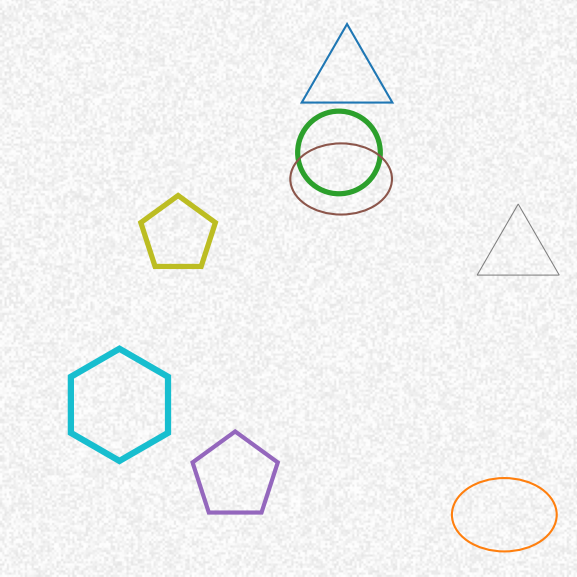[{"shape": "triangle", "thickness": 1, "radius": 0.45, "center": [0.601, 0.867]}, {"shape": "oval", "thickness": 1, "radius": 0.45, "center": [0.873, 0.108]}, {"shape": "circle", "thickness": 2.5, "radius": 0.36, "center": [0.587, 0.735]}, {"shape": "pentagon", "thickness": 2, "radius": 0.39, "center": [0.407, 0.174]}, {"shape": "oval", "thickness": 1, "radius": 0.44, "center": [0.591, 0.689]}, {"shape": "triangle", "thickness": 0.5, "radius": 0.41, "center": [0.897, 0.564]}, {"shape": "pentagon", "thickness": 2.5, "radius": 0.34, "center": [0.308, 0.593]}, {"shape": "hexagon", "thickness": 3, "radius": 0.49, "center": [0.207, 0.298]}]